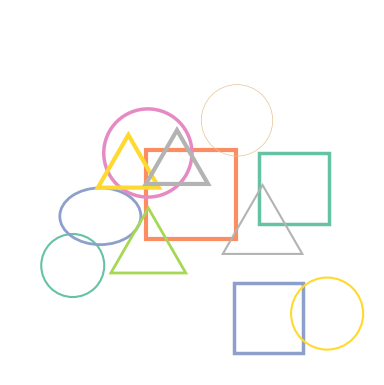[{"shape": "square", "thickness": 2.5, "radius": 0.46, "center": [0.764, 0.51]}, {"shape": "circle", "thickness": 1.5, "radius": 0.41, "center": [0.189, 0.31]}, {"shape": "square", "thickness": 3, "radius": 0.58, "center": [0.496, 0.495]}, {"shape": "oval", "thickness": 2, "radius": 0.53, "center": [0.261, 0.438]}, {"shape": "square", "thickness": 2.5, "radius": 0.45, "center": [0.698, 0.174]}, {"shape": "circle", "thickness": 2.5, "radius": 0.57, "center": [0.384, 0.603]}, {"shape": "triangle", "thickness": 2, "radius": 0.56, "center": [0.385, 0.347]}, {"shape": "circle", "thickness": 1.5, "radius": 0.47, "center": [0.85, 0.185]}, {"shape": "triangle", "thickness": 3, "radius": 0.46, "center": [0.333, 0.558]}, {"shape": "circle", "thickness": 0.5, "radius": 0.46, "center": [0.616, 0.687]}, {"shape": "triangle", "thickness": 1.5, "radius": 0.6, "center": [0.682, 0.4]}, {"shape": "triangle", "thickness": 3, "radius": 0.47, "center": [0.46, 0.569]}]